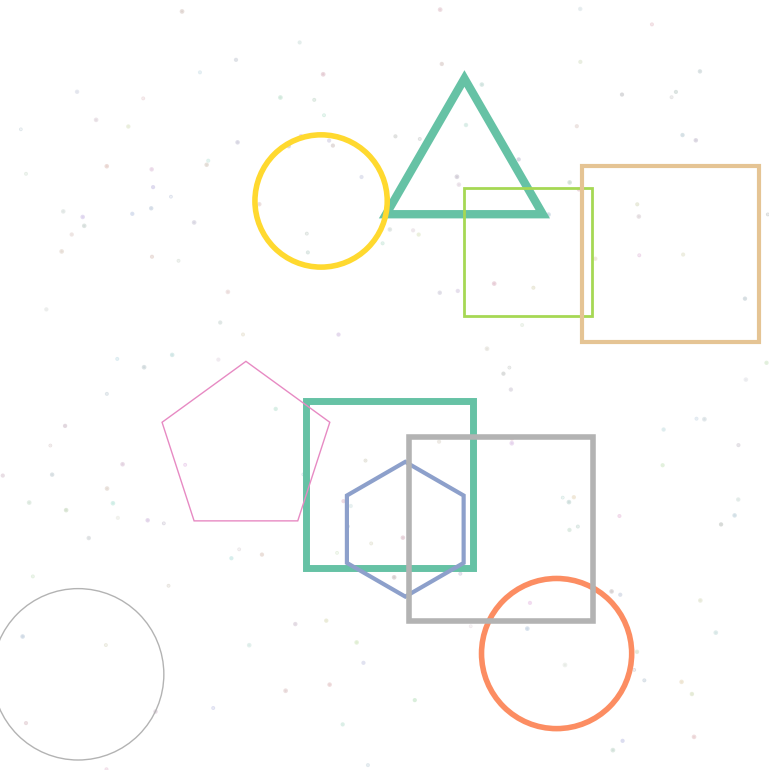[{"shape": "triangle", "thickness": 3, "radius": 0.59, "center": [0.603, 0.781]}, {"shape": "square", "thickness": 2.5, "radius": 0.54, "center": [0.506, 0.371]}, {"shape": "circle", "thickness": 2, "radius": 0.49, "center": [0.723, 0.151]}, {"shape": "hexagon", "thickness": 1.5, "radius": 0.44, "center": [0.526, 0.313]}, {"shape": "pentagon", "thickness": 0.5, "radius": 0.57, "center": [0.319, 0.416]}, {"shape": "square", "thickness": 1, "radius": 0.41, "center": [0.686, 0.673]}, {"shape": "circle", "thickness": 2, "radius": 0.43, "center": [0.417, 0.739]}, {"shape": "square", "thickness": 1.5, "radius": 0.57, "center": [0.871, 0.67]}, {"shape": "circle", "thickness": 0.5, "radius": 0.56, "center": [0.101, 0.124]}, {"shape": "square", "thickness": 2, "radius": 0.6, "center": [0.651, 0.313]}]